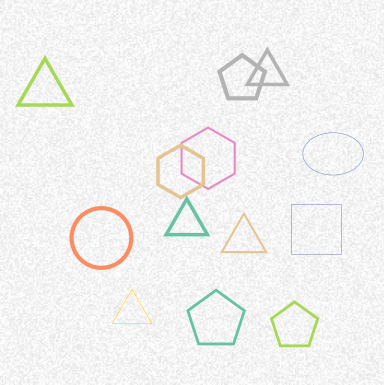[{"shape": "triangle", "thickness": 2.5, "radius": 0.31, "center": [0.485, 0.421]}, {"shape": "pentagon", "thickness": 2, "radius": 0.39, "center": [0.561, 0.169]}, {"shape": "circle", "thickness": 3, "radius": 0.39, "center": [0.263, 0.382]}, {"shape": "oval", "thickness": 0.5, "radius": 0.39, "center": [0.865, 0.6]}, {"shape": "square", "thickness": 0.5, "radius": 0.32, "center": [0.821, 0.406]}, {"shape": "hexagon", "thickness": 1.5, "radius": 0.4, "center": [0.541, 0.589]}, {"shape": "pentagon", "thickness": 2, "radius": 0.32, "center": [0.765, 0.153]}, {"shape": "triangle", "thickness": 2.5, "radius": 0.4, "center": [0.117, 0.768]}, {"shape": "triangle", "thickness": 0.5, "radius": 0.3, "center": [0.343, 0.189]}, {"shape": "triangle", "thickness": 1.5, "radius": 0.33, "center": [0.634, 0.379]}, {"shape": "hexagon", "thickness": 2.5, "radius": 0.34, "center": [0.469, 0.555]}, {"shape": "pentagon", "thickness": 3, "radius": 0.31, "center": [0.629, 0.795]}, {"shape": "triangle", "thickness": 2.5, "radius": 0.3, "center": [0.694, 0.81]}]